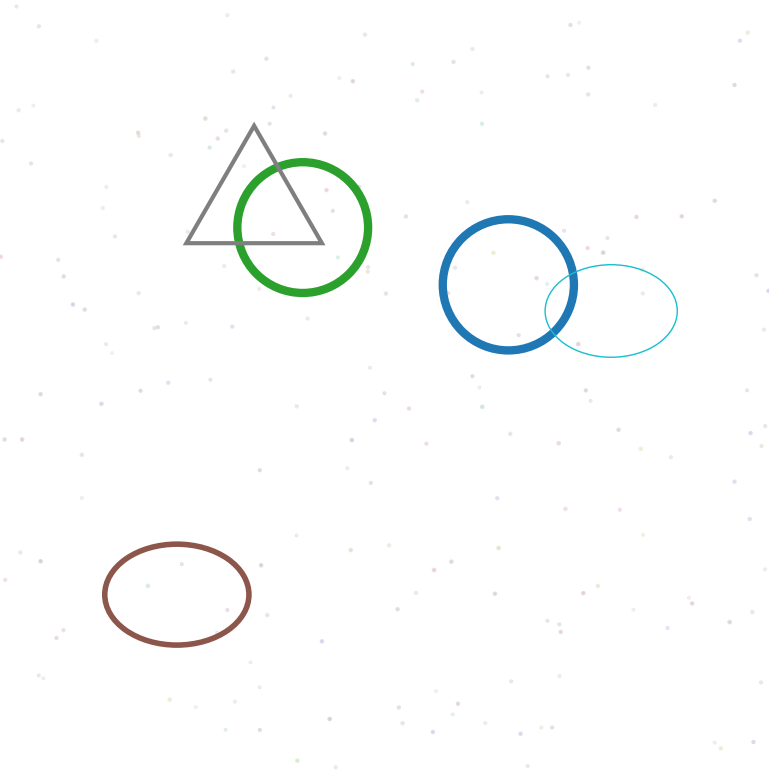[{"shape": "circle", "thickness": 3, "radius": 0.43, "center": [0.66, 0.63]}, {"shape": "circle", "thickness": 3, "radius": 0.42, "center": [0.393, 0.704]}, {"shape": "oval", "thickness": 2, "radius": 0.47, "center": [0.23, 0.228]}, {"shape": "triangle", "thickness": 1.5, "radius": 0.51, "center": [0.33, 0.735]}, {"shape": "oval", "thickness": 0.5, "radius": 0.43, "center": [0.794, 0.596]}]